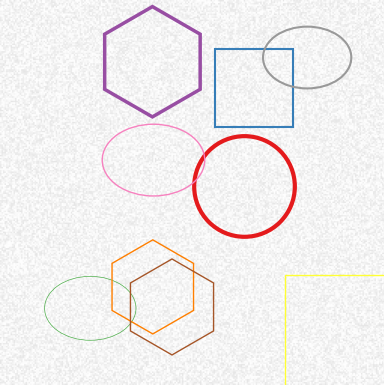[{"shape": "circle", "thickness": 3, "radius": 0.65, "center": [0.635, 0.516]}, {"shape": "square", "thickness": 1.5, "radius": 0.51, "center": [0.66, 0.771]}, {"shape": "oval", "thickness": 0.5, "radius": 0.59, "center": [0.235, 0.199]}, {"shape": "hexagon", "thickness": 2.5, "radius": 0.72, "center": [0.396, 0.84]}, {"shape": "hexagon", "thickness": 1, "radius": 0.61, "center": [0.397, 0.255]}, {"shape": "square", "thickness": 1, "radius": 0.74, "center": [0.888, 0.137]}, {"shape": "hexagon", "thickness": 1, "radius": 0.62, "center": [0.447, 0.203]}, {"shape": "oval", "thickness": 1, "radius": 0.67, "center": [0.399, 0.584]}, {"shape": "oval", "thickness": 1.5, "radius": 0.57, "center": [0.798, 0.851]}]